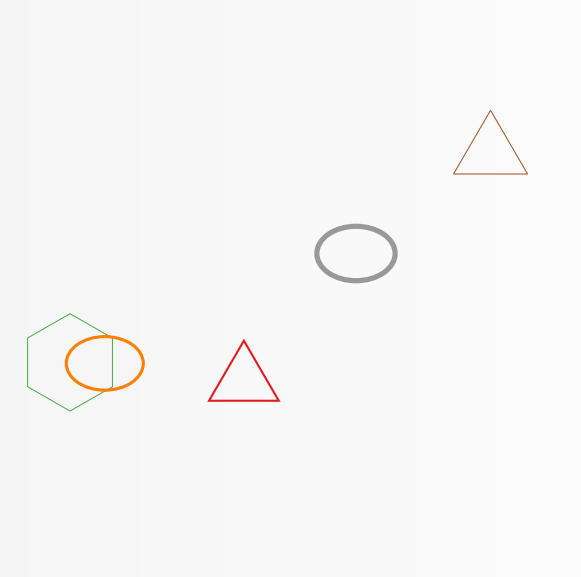[{"shape": "triangle", "thickness": 1, "radius": 0.35, "center": [0.42, 0.34]}, {"shape": "hexagon", "thickness": 0.5, "radius": 0.42, "center": [0.12, 0.372]}, {"shape": "oval", "thickness": 1.5, "radius": 0.33, "center": [0.18, 0.37]}, {"shape": "triangle", "thickness": 0.5, "radius": 0.37, "center": [0.844, 0.735]}, {"shape": "oval", "thickness": 2.5, "radius": 0.34, "center": [0.612, 0.56]}]